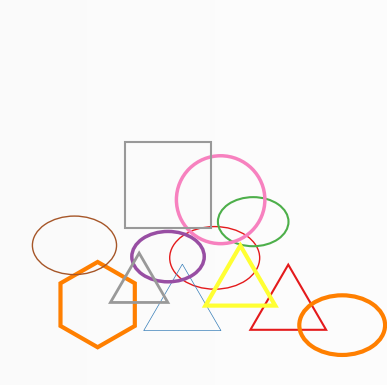[{"shape": "oval", "thickness": 1, "radius": 0.58, "center": [0.554, 0.33]}, {"shape": "triangle", "thickness": 1.5, "radius": 0.56, "center": [0.744, 0.2]}, {"shape": "triangle", "thickness": 0.5, "radius": 0.58, "center": [0.471, 0.199]}, {"shape": "oval", "thickness": 1.5, "radius": 0.46, "center": [0.653, 0.424]}, {"shape": "oval", "thickness": 2.5, "radius": 0.47, "center": [0.434, 0.333]}, {"shape": "hexagon", "thickness": 3, "radius": 0.55, "center": [0.252, 0.209]}, {"shape": "oval", "thickness": 3, "radius": 0.55, "center": [0.883, 0.155]}, {"shape": "triangle", "thickness": 3, "radius": 0.52, "center": [0.62, 0.258]}, {"shape": "oval", "thickness": 1, "radius": 0.54, "center": [0.192, 0.363]}, {"shape": "circle", "thickness": 2.5, "radius": 0.57, "center": [0.569, 0.481]}, {"shape": "square", "thickness": 1.5, "radius": 0.56, "center": [0.434, 0.518]}, {"shape": "triangle", "thickness": 2, "radius": 0.43, "center": [0.359, 0.257]}]